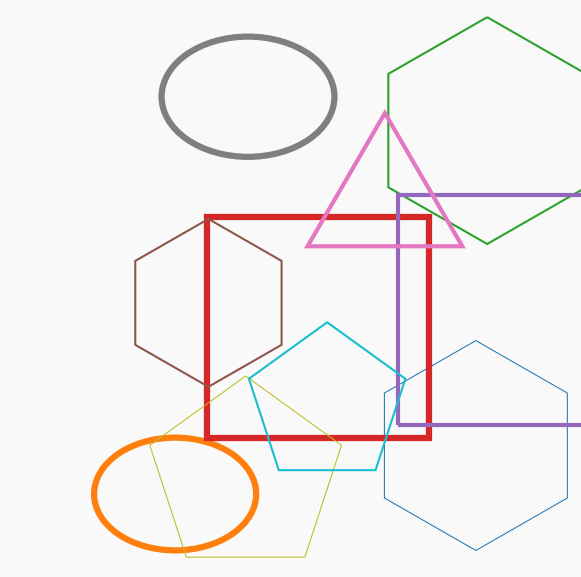[{"shape": "hexagon", "thickness": 0.5, "radius": 0.91, "center": [0.819, 0.228]}, {"shape": "oval", "thickness": 3, "radius": 0.7, "center": [0.301, 0.144]}, {"shape": "hexagon", "thickness": 1, "radius": 0.98, "center": [0.838, 0.773]}, {"shape": "square", "thickness": 3, "radius": 0.95, "center": [0.547, 0.432]}, {"shape": "square", "thickness": 2, "radius": 0.99, "center": [0.884, 0.462]}, {"shape": "hexagon", "thickness": 1, "radius": 0.73, "center": [0.359, 0.475]}, {"shape": "triangle", "thickness": 2, "radius": 0.77, "center": [0.662, 0.65]}, {"shape": "oval", "thickness": 3, "radius": 0.74, "center": [0.427, 0.832]}, {"shape": "pentagon", "thickness": 0.5, "radius": 0.87, "center": [0.423, 0.175]}, {"shape": "pentagon", "thickness": 1, "radius": 0.71, "center": [0.563, 0.299]}]